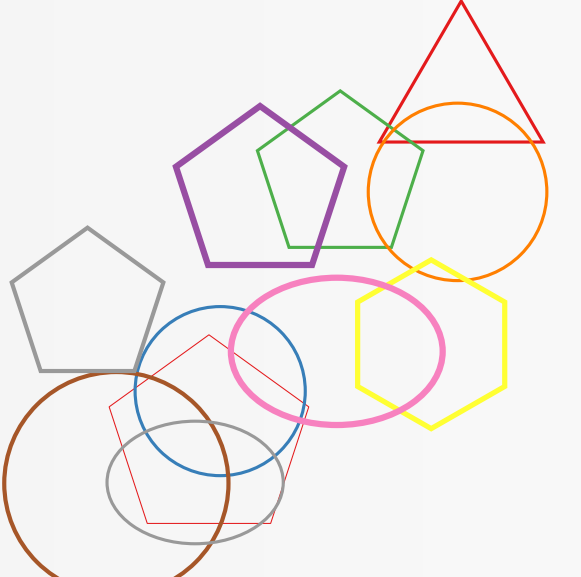[{"shape": "pentagon", "thickness": 0.5, "radius": 0.9, "center": [0.359, 0.239]}, {"shape": "triangle", "thickness": 1.5, "radius": 0.81, "center": [0.793, 0.835]}, {"shape": "circle", "thickness": 1.5, "radius": 0.73, "center": [0.379, 0.322]}, {"shape": "pentagon", "thickness": 1.5, "radius": 0.75, "center": [0.585, 0.692]}, {"shape": "pentagon", "thickness": 3, "radius": 0.76, "center": [0.447, 0.663]}, {"shape": "circle", "thickness": 1.5, "radius": 0.77, "center": [0.787, 0.667]}, {"shape": "hexagon", "thickness": 2.5, "radius": 0.73, "center": [0.742, 0.403]}, {"shape": "circle", "thickness": 2, "radius": 0.96, "center": [0.2, 0.162]}, {"shape": "oval", "thickness": 3, "radius": 0.91, "center": [0.579, 0.391]}, {"shape": "oval", "thickness": 1.5, "radius": 0.76, "center": [0.336, 0.164]}, {"shape": "pentagon", "thickness": 2, "radius": 0.69, "center": [0.151, 0.468]}]